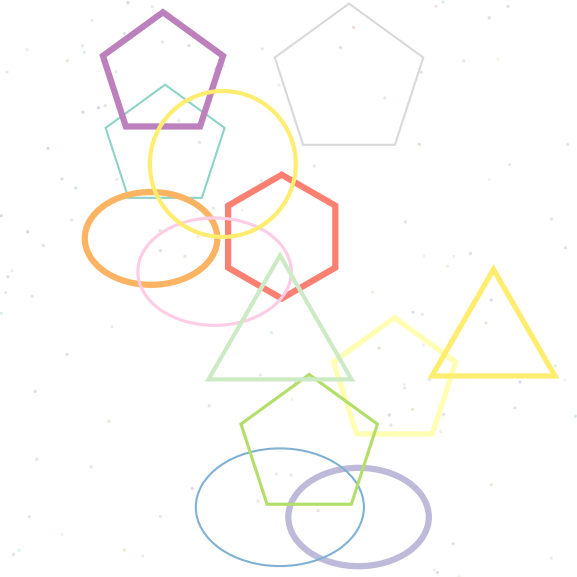[{"shape": "pentagon", "thickness": 1, "radius": 0.54, "center": [0.286, 0.744]}, {"shape": "pentagon", "thickness": 2.5, "radius": 0.56, "center": [0.683, 0.338]}, {"shape": "oval", "thickness": 3, "radius": 0.61, "center": [0.621, 0.104]}, {"shape": "hexagon", "thickness": 3, "radius": 0.54, "center": [0.488, 0.589]}, {"shape": "oval", "thickness": 1, "radius": 0.73, "center": [0.485, 0.121]}, {"shape": "oval", "thickness": 3, "radius": 0.57, "center": [0.262, 0.586]}, {"shape": "pentagon", "thickness": 1.5, "radius": 0.62, "center": [0.535, 0.226]}, {"shape": "oval", "thickness": 1.5, "radius": 0.66, "center": [0.372, 0.529]}, {"shape": "pentagon", "thickness": 1, "radius": 0.68, "center": [0.604, 0.858]}, {"shape": "pentagon", "thickness": 3, "radius": 0.55, "center": [0.282, 0.869]}, {"shape": "triangle", "thickness": 2, "radius": 0.72, "center": [0.485, 0.414]}, {"shape": "circle", "thickness": 2, "radius": 0.63, "center": [0.386, 0.715]}, {"shape": "triangle", "thickness": 2.5, "radius": 0.62, "center": [0.854, 0.41]}]